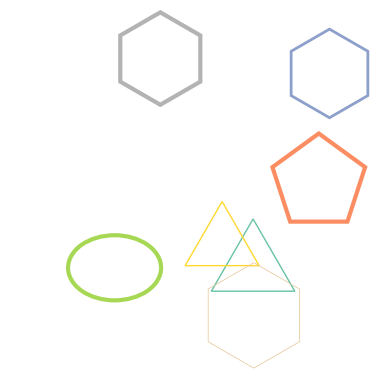[{"shape": "triangle", "thickness": 1, "radius": 0.63, "center": [0.657, 0.306]}, {"shape": "pentagon", "thickness": 3, "radius": 0.63, "center": [0.828, 0.527]}, {"shape": "hexagon", "thickness": 2, "radius": 0.58, "center": [0.856, 0.809]}, {"shape": "oval", "thickness": 3, "radius": 0.6, "center": [0.298, 0.304]}, {"shape": "triangle", "thickness": 1, "radius": 0.56, "center": [0.577, 0.366]}, {"shape": "hexagon", "thickness": 0.5, "radius": 0.68, "center": [0.659, 0.181]}, {"shape": "hexagon", "thickness": 3, "radius": 0.6, "center": [0.416, 0.848]}]